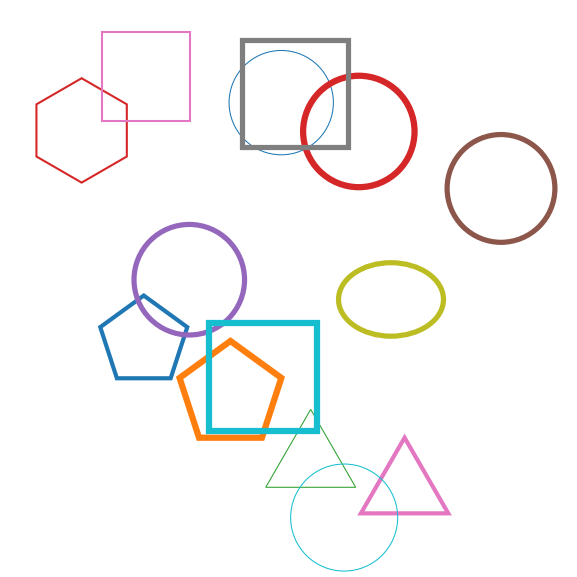[{"shape": "circle", "thickness": 0.5, "radius": 0.45, "center": [0.487, 0.821]}, {"shape": "pentagon", "thickness": 2, "radius": 0.4, "center": [0.249, 0.408]}, {"shape": "pentagon", "thickness": 3, "radius": 0.46, "center": [0.399, 0.316]}, {"shape": "triangle", "thickness": 0.5, "radius": 0.45, "center": [0.538, 0.2]}, {"shape": "hexagon", "thickness": 1, "radius": 0.45, "center": [0.141, 0.773]}, {"shape": "circle", "thickness": 3, "radius": 0.48, "center": [0.621, 0.771]}, {"shape": "circle", "thickness": 2.5, "radius": 0.48, "center": [0.328, 0.515]}, {"shape": "circle", "thickness": 2.5, "radius": 0.47, "center": [0.868, 0.673]}, {"shape": "square", "thickness": 1, "radius": 0.38, "center": [0.253, 0.867]}, {"shape": "triangle", "thickness": 2, "radius": 0.44, "center": [0.701, 0.154]}, {"shape": "square", "thickness": 2.5, "radius": 0.46, "center": [0.511, 0.837]}, {"shape": "oval", "thickness": 2.5, "radius": 0.45, "center": [0.677, 0.481]}, {"shape": "square", "thickness": 3, "radius": 0.47, "center": [0.456, 0.346]}, {"shape": "circle", "thickness": 0.5, "radius": 0.46, "center": [0.596, 0.103]}]